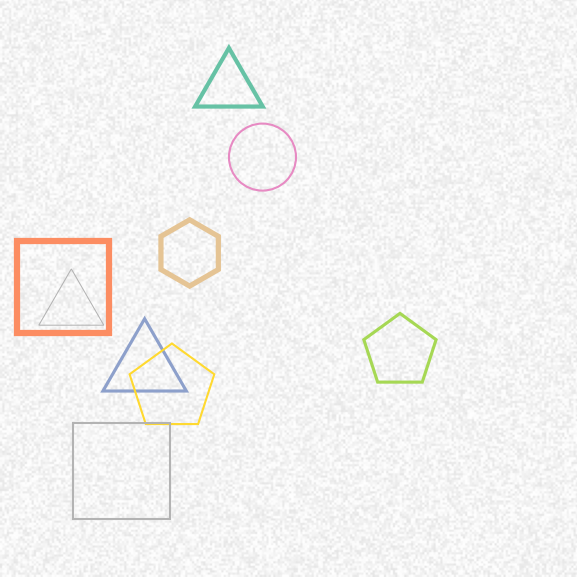[{"shape": "triangle", "thickness": 2, "radius": 0.34, "center": [0.396, 0.848]}, {"shape": "square", "thickness": 3, "radius": 0.4, "center": [0.109, 0.503]}, {"shape": "triangle", "thickness": 1.5, "radius": 0.42, "center": [0.25, 0.364]}, {"shape": "circle", "thickness": 1, "radius": 0.29, "center": [0.455, 0.727]}, {"shape": "pentagon", "thickness": 1.5, "radius": 0.33, "center": [0.693, 0.391]}, {"shape": "pentagon", "thickness": 1, "radius": 0.39, "center": [0.298, 0.327]}, {"shape": "hexagon", "thickness": 2.5, "radius": 0.29, "center": [0.328, 0.561]}, {"shape": "triangle", "thickness": 0.5, "radius": 0.32, "center": [0.124, 0.469]}, {"shape": "square", "thickness": 1, "radius": 0.42, "center": [0.21, 0.183]}]